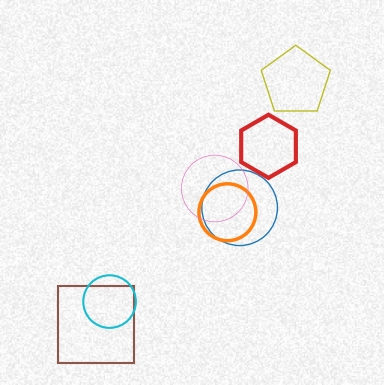[{"shape": "circle", "thickness": 1, "radius": 0.49, "center": [0.622, 0.46]}, {"shape": "circle", "thickness": 2.5, "radius": 0.37, "center": [0.591, 0.449]}, {"shape": "hexagon", "thickness": 3, "radius": 0.41, "center": [0.697, 0.62]}, {"shape": "square", "thickness": 1.5, "radius": 0.5, "center": [0.25, 0.157]}, {"shape": "circle", "thickness": 0.5, "radius": 0.43, "center": [0.558, 0.51]}, {"shape": "pentagon", "thickness": 1, "radius": 0.47, "center": [0.768, 0.788]}, {"shape": "circle", "thickness": 1.5, "radius": 0.34, "center": [0.285, 0.217]}]